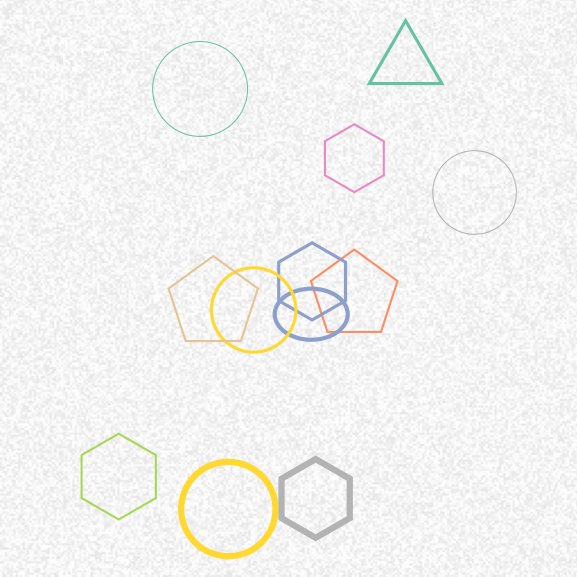[{"shape": "circle", "thickness": 0.5, "radius": 0.41, "center": [0.346, 0.845]}, {"shape": "triangle", "thickness": 1.5, "radius": 0.36, "center": [0.702, 0.891]}, {"shape": "pentagon", "thickness": 1, "radius": 0.39, "center": [0.613, 0.488]}, {"shape": "hexagon", "thickness": 1.5, "radius": 0.33, "center": [0.54, 0.512]}, {"shape": "oval", "thickness": 2, "radius": 0.32, "center": [0.539, 0.455]}, {"shape": "hexagon", "thickness": 1, "radius": 0.29, "center": [0.614, 0.725]}, {"shape": "hexagon", "thickness": 1, "radius": 0.37, "center": [0.206, 0.174]}, {"shape": "circle", "thickness": 1.5, "radius": 0.37, "center": [0.439, 0.462]}, {"shape": "circle", "thickness": 3, "radius": 0.41, "center": [0.395, 0.118]}, {"shape": "pentagon", "thickness": 1, "radius": 0.41, "center": [0.369, 0.474]}, {"shape": "circle", "thickness": 0.5, "radius": 0.36, "center": [0.822, 0.666]}, {"shape": "hexagon", "thickness": 3, "radius": 0.34, "center": [0.547, 0.136]}]